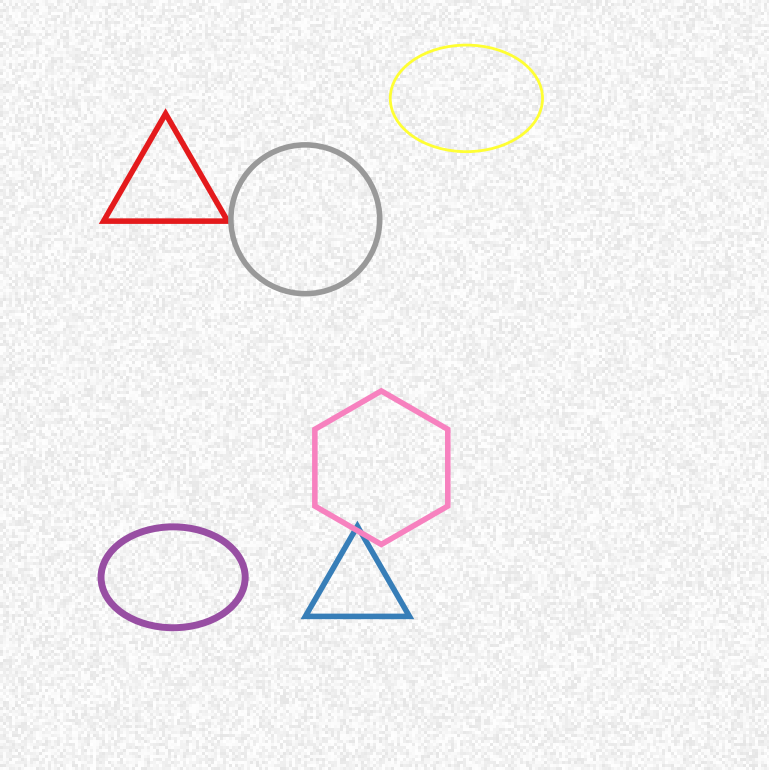[{"shape": "triangle", "thickness": 2, "radius": 0.46, "center": [0.215, 0.759]}, {"shape": "triangle", "thickness": 2, "radius": 0.39, "center": [0.464, 0.239]}, {"shape": "oval", "thickness": 2.5, "radius": 0.47, "center": [0.225, 0.25]}, {"shape": "oval", "thickness": 1, "radius": 0.49, "center": [0.606, 0.872]}, {"shape": "hexagon", "thickness": 2, "radius": 0.5, "center": [0.495, 0.393]}, {"shape": "circle", "thickness": 2, "radius": 0.48, "center": [0.397, 0.715]}]